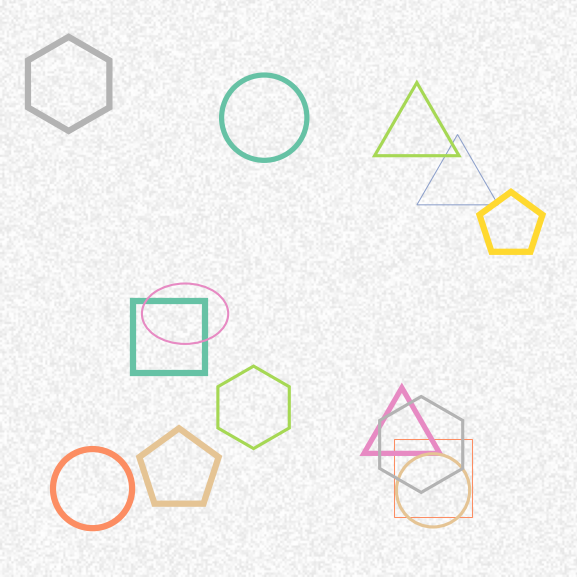[{"shape": "square", "thickness": 3, "radius": 0.31, "center": [0.292, 0.416]}, {"shape": "circle", "thickness": 2.5, "radius": 0.37, "center": [0.458, 0.795]}, {"shape": "circle", "thickness": 3, "radius": 0.34, "center": [0.16, 0.153]}, {"shape": "square", "thickness": 0.5, "radius": 0.33, "center": [0.749, 0.171]}, {"shape": "triangle", "thickness": 0.5, "radius": 0.41, "center": [0.792, 0.685]}, {"shape": "oval", "thickness": 1, "radius": 0.37, "center": [0.32, 0.456]}, {"shape": "triangle", "thickness": 2.5, "radius": 0.38, "center": [0.696, 0.252]}, {"shape": "hexagon", "thickness": 1.5, "radius": 0.36, "center": [0.439, 0.294]}, {"shape": "triangle", "thickness": 1.5, "radius": 0.42, "center": [0.722, 0.772]}, {"shape": "pentagon", "thickness": 3, "radius": 0.29, "center": [0.885, 0.61]}, {"shape": "pentagon", "thickness": 3, "radius": 0.36, "center": [0.31, 0.185]}, {"shape": "circle", "thickness": 1.5, "radius": 0.32, "center": [0.75, 0.15]}, {"shape": "hexagon", "thickness": 3, "radius": 0.41, "center": [0.119, 0.854]}, {"shape": "hexagon", "thickness": 1.5, "radius": 0.42, "center": [0.729, 0.229]}]